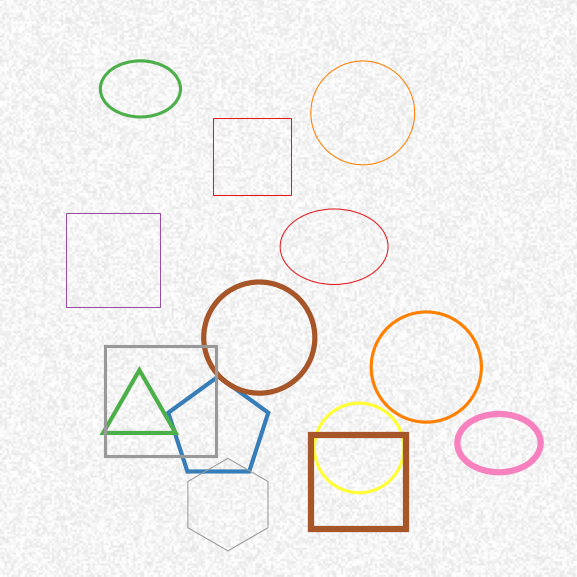[{"shape": "square", "thickness": 0.5, "radius": 0.34, "center": [0.436, 0.728]}, {"shape": "oval", "thickness": 0.5, "radius": 0.47, "center": [0.579, 0.572]}, {"shape": "pentagon", "thickness": 2, "radius": 0.46, "center": [0.378, 0.256]}, {"shape": "triangle", "thickness": 2, "radius": 0.36, "center": [0.241, 0.286]}, {"shape": "oval", "thickness": 1.5, "radius": 0.35, "center": [0.243, 0.845]}, {"shape": "square", "thickness": 0.5, "radius": 0.41, "center": [0.196, 0.549]}, {"shape": "circle", "thickness": 1.5, "radius": 0.48, "center": [0.738, 0.364]}, {"shape": "circle", "thickness": 0.5, "radius": 0.45, "center": [0.628, 0.804]}, {"shape": "circle", "thickness": 1.5, "radius": 0.39, "center": [0.622, 0.224]}, {"shape": "square", "thickness": 3, "radius": 0.41, "center": [0.621, 0.165]}, {"shape": "circle", "thickness": 2.5, "radius": 0.48, "center": [0.449, 0.415]}, {"shape": "oval", "thickness": 3, "radius": 0.36, "center": [0.864, 0.232]}, {"shape": "hexagon", "thickness": 0.5, "radius": 0.4, "center": [0.395, 0.125]}, {"shape": "square", "thickness": 1.5, "radius": 0.48, "center": [0.278, 0.305]}]